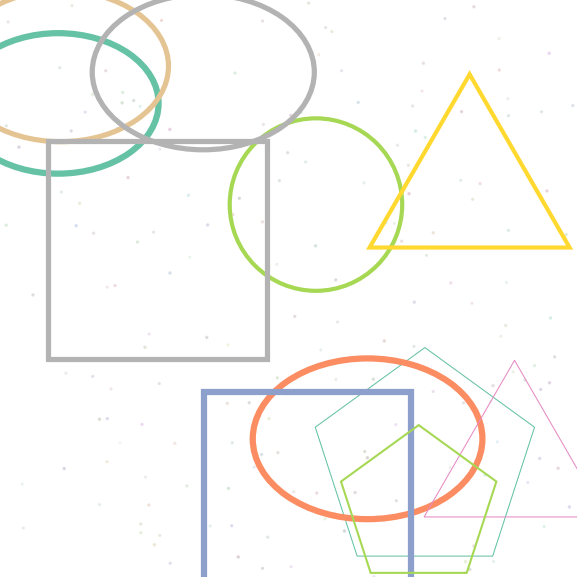[{"shape": "pentagon", "thickness": 0.5, "radius": 1.0, "center": [0.736, 0.198]}, {"shape": "oval", "thickness": 3, "radius": 0.87, "center": [0.101, 0.82]}, {"shape": "oval", "thickness": 3, "radius": 0.99, "center": [0.637, 0.239]}, {"shape": "square", "thickness": 3, "radius": 0.89, "center": [0.532, 0.141]}, {"shape": "triangle", "thickness": 0.5, "radius": 0.9, "center": [0.891, 0.194]}, {"shape": "circle", "thickness": 2, "radius": 0.75, "center": [0.547, 0.645]}, {"shape": "pentagon", "thickness": 1, "radius": 0.71, "center": [0.725, 0.122]}, {"shape": "triangle", "thickness": 2, "radius": 1.0, "center": [0.813, 0.671]}, {"shape": "oval", "thickness": 2.5, "radius": 0.93, "center": [0.105, 0.885]}, {"shape": "oval", "thickness": 2.5, "radius": 0.96, "center": [0.352, 0.874]}, {"shape": "square", "thickness": 2.5, "radius": 0.94, "center": [0.273, 0.567]}]